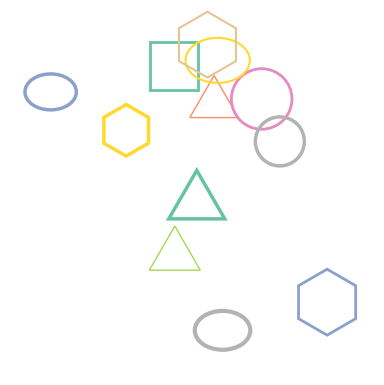[{"shape": "square", "thickness": 2, "radius": 0.31, "center": [0.452, 0.829]}, {"shape": "triangle", "thickness": 2.5, "radius": 0.42, "center": [0.511, 0.474]}, {"shape": "triangle", "thickness": 1, "radius": 0.36, "center": [0.556, 0.731]}, {"shape": "oval", "thickness": 2.5, "radius": 0.33, "center": [0.132, 0.761]}, {"shape": "hexagon", "thickness": 2, "radius": 0.43, "center": [0.85, 0.215]}, {"shape": "circle", "thickness": 2, "radius": 0.39, "center": [0.68, 0.743]}, {"shape": "triangle", "thickness": 1, "radius": 0.38, "center": [0.454, 0.336]}, {"shape": "oval", "thickness": 1.5, "radius": 0.42, "center": [0.565, 0.843]}, {"shape": "hexagon", "thickness": 2.5, "radius": 0.33, "center": [0.328, 0.662]}, {"shape": "hexagon", "thickness": 1.5, "radius": 0.43, "center": [0.539, 0.884]}, {"shape": "oval", "thickness": 3, "radius": 0.36, "center": [0.578, 0.142]}, {"shape": "circle", "thickness": 2.5, "radius": 0.32, "center": [0.727, 0.633]}]